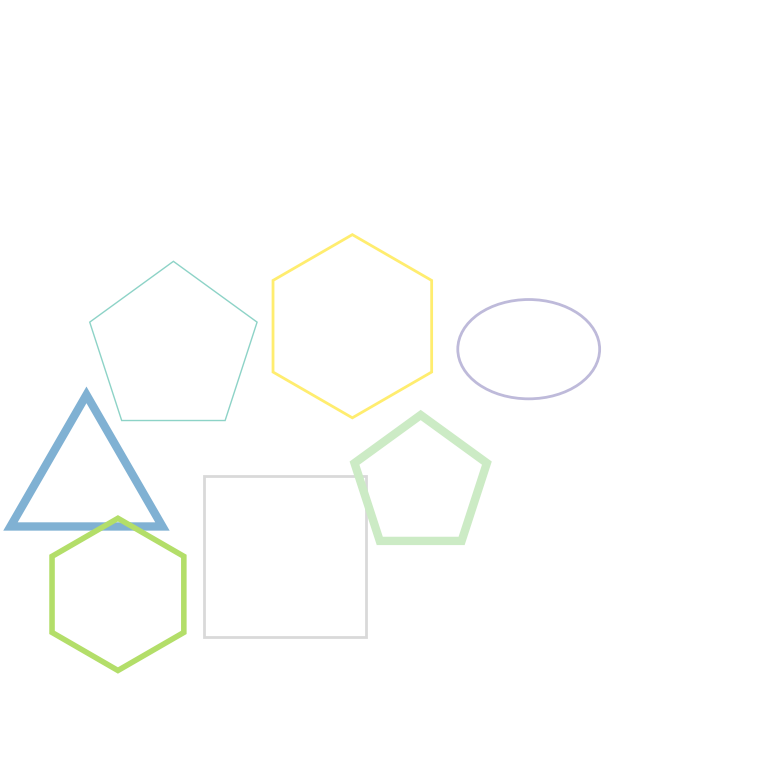[{"shape": "pentagon", "thickness": 0.5, "radius": 0.57, "center": [0.225, 0.546]}, {"shape": "oval", "thickness": 1, "radius": 0.46, "center": [0.687, 0.547]}, {"shape": "triangle", "thickness": 3, "radius": 0.57, "center": [0.112, 0.373]}, {"shape": "hexagon", "thickness": 2, "radius": 0.49, "center": [0.153, 0.228]}, {"shape": "square", "thickness": 1, "radius": 0.52, "center": [0.37, 0.277]}, {"shape": "pentagon", "thickness": 3, "radius": 0.45, "center": [0.546, 0.371]}, {"shape": "hexagon", "thickness": 1, "radius": 0.59, "center": [0.458, 0.576]}]